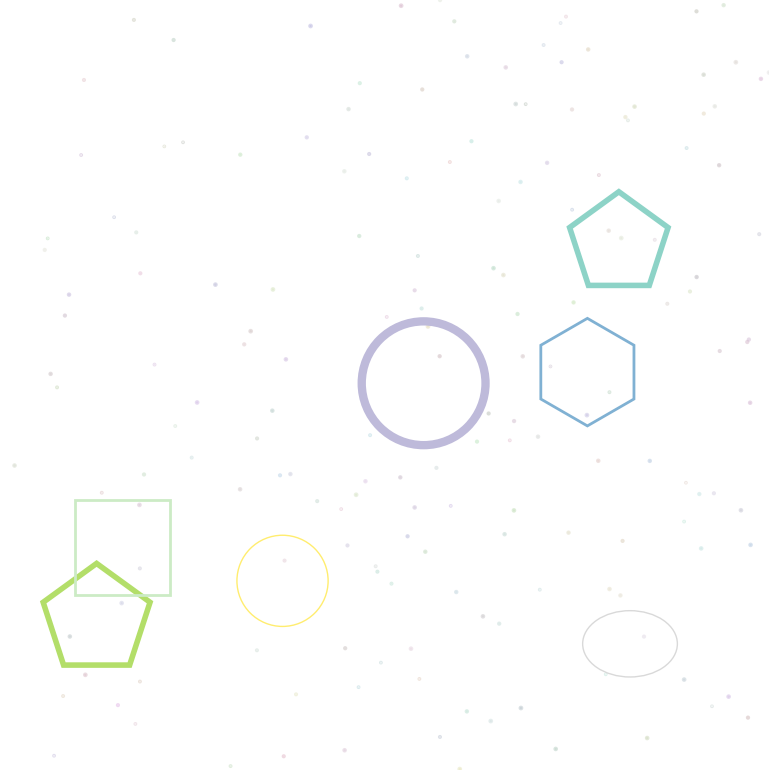[{"shape": "pentagon", "thickness": 2, "radius": 0.34, "center": [0.804, 0.684]}, {"shape": "circle", "thickness": 3, "radius": 0.4, "center": [0.55, 0.502]}, {"shape": "hexagon", "thickness": 1, "radius": 0.35, "center": [0.763, 0.517]}, {"shape": "pentagon", "thickness": 2, "radius": 0.36, "center": [0.125, 0.195]}, {"shape": "oval", "thickness": 0.5, "radius": 0.31, "center": [0.818, 0.164]}, {"shape": "square", "thickness": 1, "radius": 0.31, "center": [0.159, 0.289]}, {"shape": "circle", "thickness": 0.5, "radius": 0.3, "center": [0.367, 0.246]}]